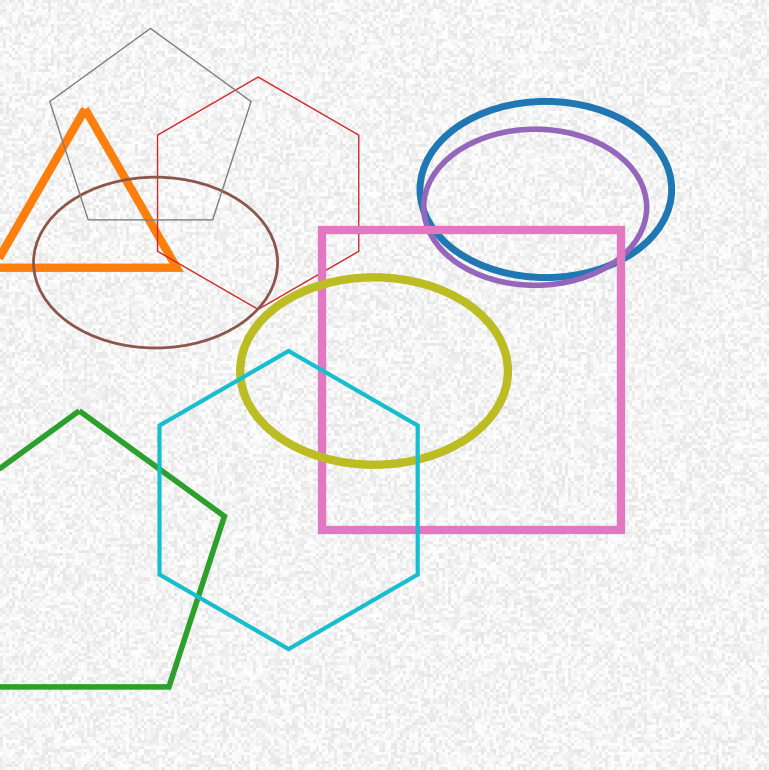[{"shape": "oval", "thickness": 2.5, "radius": 0.82, "center": [0.709, 0.754]}, {"shape": "triangle", "thickness": 3, "radius": 0.69, "center": [0.111, 0.721]}, {"shape": "pentagon", "thickness": 2, "radius": 0.99, "center": [0.103, 0.268]}, {"shape": "hexagon", "thickness": 0.5, "radius": 0.75, "center": [0.335, 0.749]}, {"shape": "oval", "thickness": 2, "radius": 0.72, "center": [0.695, 0.731]}, {"shape": "oval", "thickness": 1, "radius": 0.79, "center": [0.202, 0.659]}, {"shape": "square", "thickness": 3, "radius": 0.97, "center": [0.613, 0.507]}, {"shape": "pentagon", "thickness": 0.5, "radius": 0.69, "center": [0.195, 0.826]}, {"shape": "oval", "thickness": 3, "radius": 0.87, "center": [0.486, 0.518]}, {"shape": "hexagon", "thickness": 1.5, "radius": 0.97, "center": [0.375, 0.351]}]